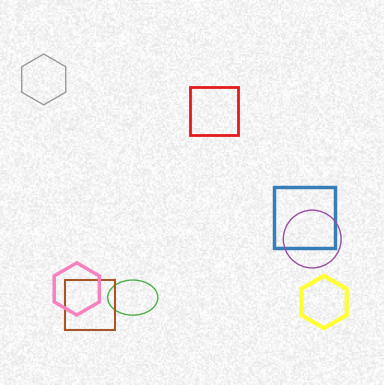[{"shape": "square", "thickness": 2, "radius": 0.31, "center": [0.556, 0.712]}, {"shape": "square", "thickness": 2.5, "radius": 0.39, "center": [0.791, 0.435]}, {"shape": "oval", "thickness": 1, "radius": 0.33, "center": [0.345, 0.227]}, {"shape": "circle", "thickness": 1, "radius": 0.38, "center": [0.811, 0.379]}, {"shape": "hexagon", "thickness": 3, "radius": 0.34, "center": [0.842, 0.216]}, {"shape": "square", "thickness": 1.5, "radius": 0.32, "center": [0.234, 0.207]}, {"shape": "hexagon", "thickness": 2.5, "radius": 0.34, "center": [0.199, 0.25]}, {"shape": "hexagon", "thickness": 1, "radius": 0.33, "center": [0.114, 0.794]}]